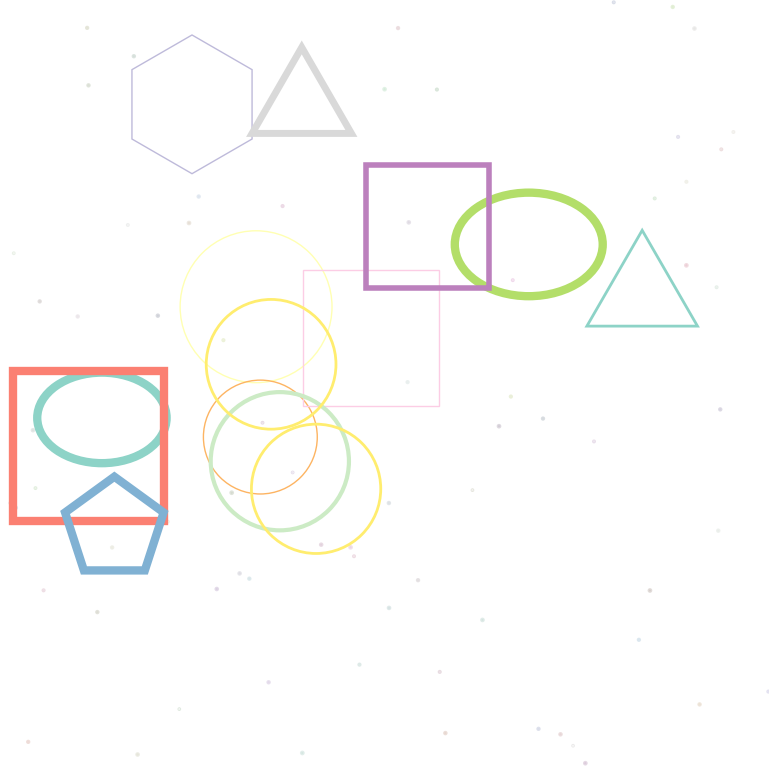[{"shape": "triangle", "thickness": 1, "radius": 0.41, "center": [0.834, 0.618]}, {"shape": "oval", "thickness": 3, "radius": 0.42, "center": [0.132, 0.457]}, {"shape": "circle", "thickness": 0.5, "radius": 0.49, "center": [0.333, 0.602]}, {"shape": "hexagon", "thickness": 0.5, "radius": 0.45, "center": [0.249, 0.864]}, {"shape": "square", "thickness": 3, "radius": 0.49, "center": [0.115, 0.421]}, {"shape": "pentagon", "thickness": 3, "radius": 0.34, "center": [0.149, 0.314]}, {"shape": "circle", "thickness": 0.5, "radius": 0.37, "center": [0.338, 0.432]}, {"shape": "oval", "thickness": 3, "radius": 0.48, "center": [0.687, 0.683]}, {"shape": "square", "thickness": 0.5, "radius": 0.44, "center": [0.482, 0.561]}, {"shape": "triangle", "thickness": 2.5, "radius": 0.37, "center": [0.392, 0.864]}, {"shape": "square", "thickness": 2, "radius": 0.4, "center": [0.555, 0.706]}, {"shape": "circle", "thickness": 1.5, "radius": 0.45, "center": [0.363, 0.401]}, {"shape": "circle", "thickness": 1, "radius": 0.42, "center": [0.352, 0.527]}, {"shape": "circle", "thickness": 1, "radius": 0.42, "center": [0.411, 0.365]}]